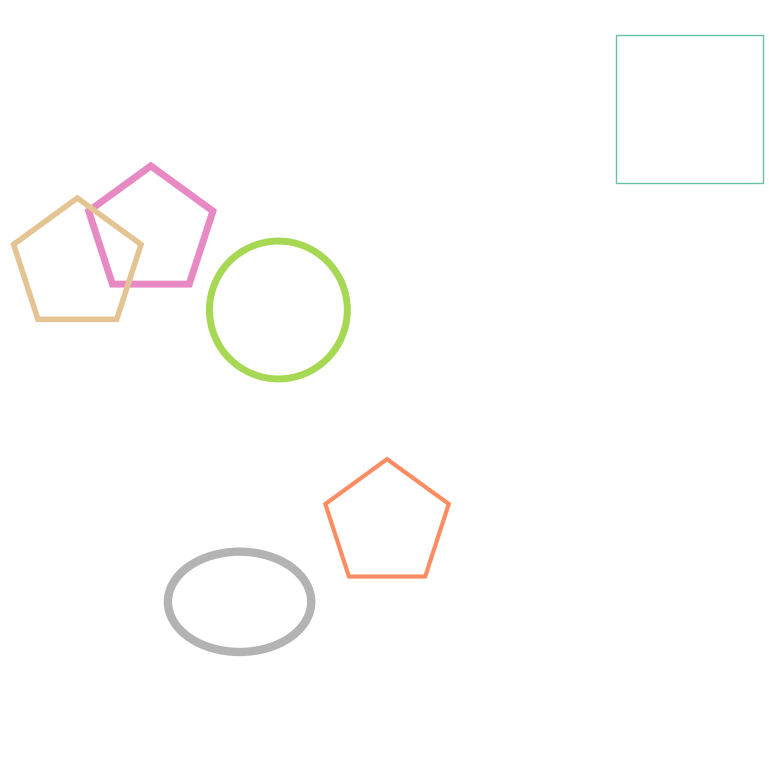[{"shape": "square", "thickness": 0.5, "radius": 0.48, "center": [0.895, 0.858]}, {"shape": "pentagon", "thickness": 1.5, "radius": 0.42, "center": [0.503, 0.319]}, {"shape": "pentagon", "thickness": 2.5, "radius": 0.42, "center": [0.196, 0.7]}, {"shape": "circle", "thickness": 2.5, "radius": 0.45, "center": [0.362, 0.597]}, {"shape": "pentagon", "thickness": 2, "radius": 0.44, "center": [0.1, 0.656]}, {"shape": "oval", "thickness": 3, "radius": 0.47, "center": [0.311, 0.218]}]